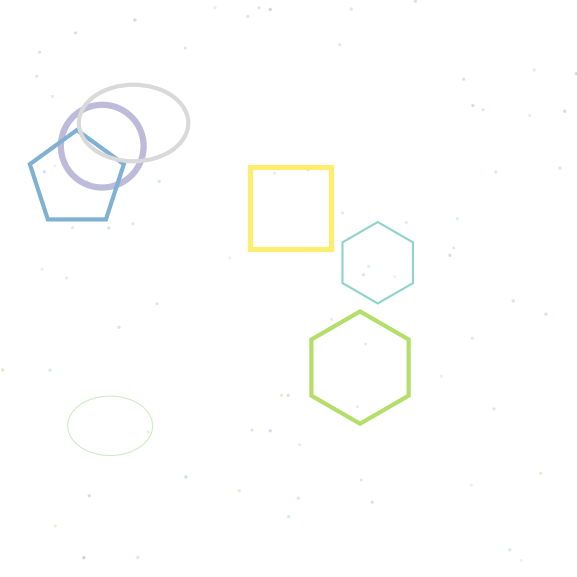[{"shape": "hexagon", "thickness": 1, "radius": 0.35, "center": [0.654, 0.544]}, {"shape": "circle", "thickness": 3, "radius": 0.36, "center": [0.177, 0.746]}, {"shape": "pentagon", "thickness": 2, "radius": 0.43, "center": [0.133, 0.688]}, {"shape": "hexagon", "thickness": 2, "radius": 0.49, "center": [0.623, 0.363]}, {"shape": "oval", "thickness": 2, "radius": 0.47, "center": [0.231, 0.786]}, {"shape": "oval", "thickness": 0.5, "radius": 0.37, "center": [0.191, 0.262]}, {"shape": "square", "thickness": 2.5, "radius": 0.35, "center": [0.503, 0.639]}]